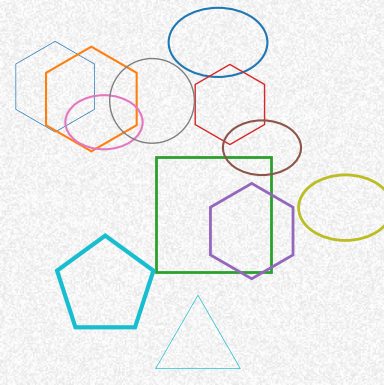[{"shape": "hexagon", "thickness": 0.5, "radius": 0.59, "center": [0.143, 0.775]}, {"shape": "oval", "thickness": 1.5, "radius": 0.64, "center": [0.566, 0.89]}, {"shape": "hexagon", "thickness": 1.5, "radius": 0.68, "center": [0.237, 0.743]}, {"shape": "square", "thickness": 2, "radius": 0.75, "center": [0.554, 0.443]}, {"shape": "hexagon", "thickness": 1, "radius": 0.52, "center": [0.597, 0.729]}, {"shape": "hexagon", "thickness": 2, "radius": 0.62, "center": [0.654, 0.4]}, {"shape": "oval", "thickness": 1.5, "radius": 0.51, "center": [0.68, 0.616]}, {"shape": "oval", "thickness": 1.5, "radius": 0.5, "center": [0.27, 0.683]}, {"shape": "circle", "thickness": 1, "radius": 0.55, "center": [0.395, 0.738]}, {"shape": "oval", "thickness": 2, "radius": 0.61, "center": [0.897, 0.461]}, {"shape": "triangle", "thickness": 0.5, "radius": 0.64, "center": [0.514, 0.106]}, {"shape": "pentagon", "thickness": 3, "radius": 0.66, "center": [0.273, 0.256]}]